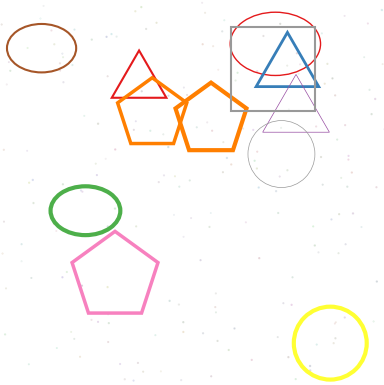[{"shape": "triangle", "thickness": 1.5, "radius": 0.41, "center": [0.361, 0.787]}, {"shape": "oval", "thickness": 1, "radius": 0.59, "center": [0.715, 0.886]}, {"shape": "triangle", "thickness": 2, "radius": 0.47, "center": [0.747, 0.822]}, {"shape": "oval", "thickness": 3, "radius": 0.45, "center": [0.222, 0.453]}, {"shape": "triangle", "thickness": 0.5, "radius": 0.5, "center": [0.769, 0.707]}, {"shape": "pentagon", "thickness": 2.5, "radius": 0.47, "center": [0.395, 0.704]}, {"shape": "pentagon", "thickness": 3, "radius": 0.48, "center": [0.548, 0.688]}, {"shape": "circle", "thickness": 3, "radius": 0.47, "center": [0.858, 0.109]}, {"shape": "oval", "thickness": 1.5, "radius": 0.45, "center": [0.108, 0.875]}, {"shape": "pentagon", "thickness": 2.5, "radius": 0.59, "center": [0.299, 0.282]}, {"shape": "circle", "thickness": 0.5, "radius": 0.43, "center": [0.731, 0.6]}, {"shape": "square", "thickness": 1.5, "radius": 0.54, "center": [0.71, 0.821]}]